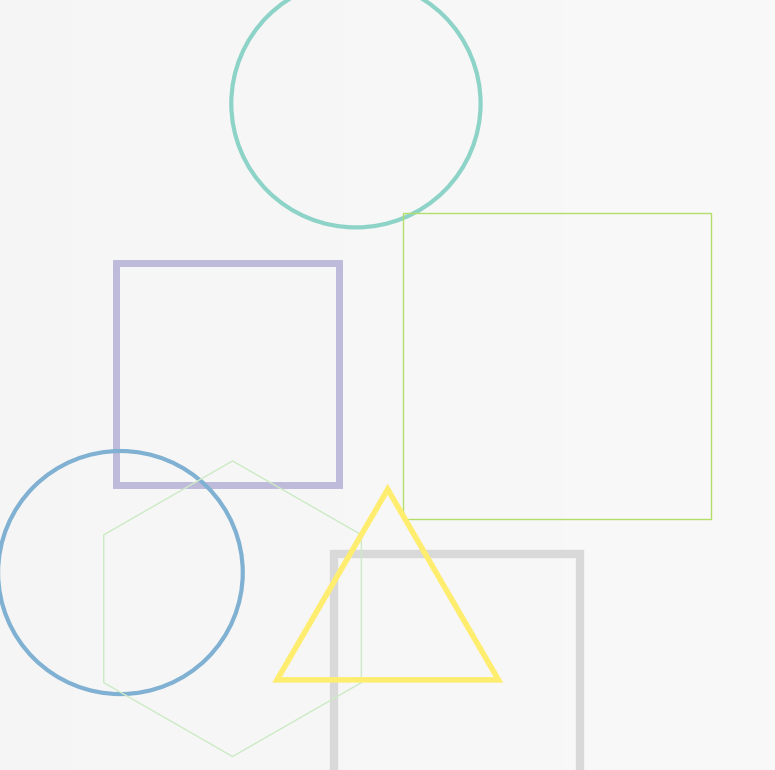[{"shape": "circle", "thickness": 1.5, "radius": 0.8, "center": [0.459, 0.865]}, {"shape": "square", "thickness": 2.5, "radius": 0.72, "center": [0.293, 0.515]}, {"shape": "circle", "thickness": 1.5, "radius": 0.79, "center": [0.155, 0.256]}, {"shape": "square", "thickness": 0.5, "radius": 0.99, "center": [0.718, 0.525]}, {"shape": "square", "thickness": 3, "radius": 0.79, "center": [0.59, 0.122]}, {"shape": "hexagon", "thickness": 0.5, "radius": 0.96, "center": [0.3, 0.209]}, {"shape": "triangle", "thickness": 2, "radius": 0.82, "center": [0.5, 0.2]}]